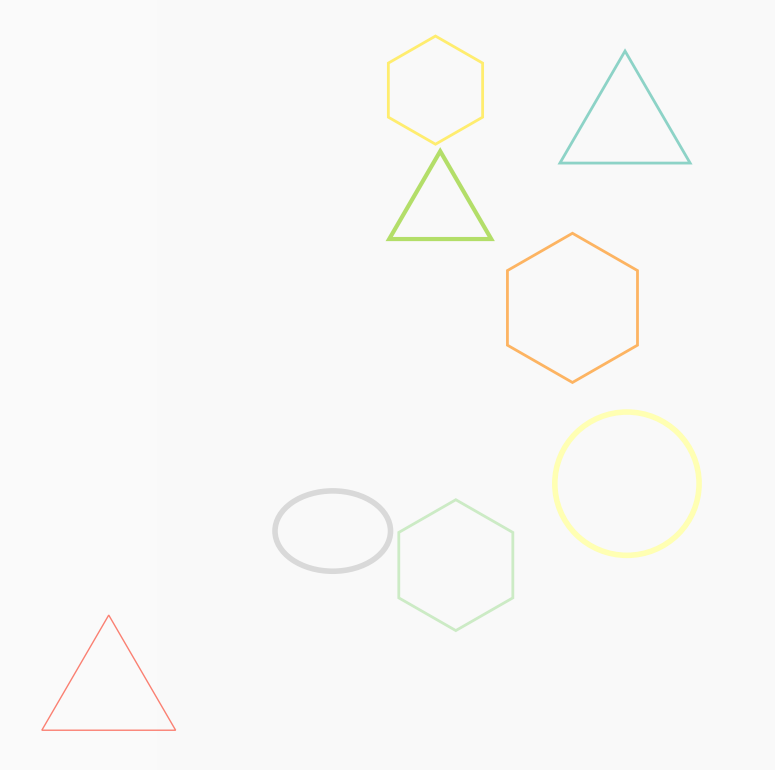[{"shape": "triangle", "thickness": 1, "radius": 0.48, "center": [0.806, 0.837]}, {"shape": "circle", "thickness": 2, "radius": 0.47, "center": [0.809, 0.372]}, {"shape": "triangle", "thickness": 0.5, "radius": 0.5, "center": [0.14, 0.101]}, {"shape": "hexagon", "thickness": 1, "radius": 0.48, "center": [0.739, 0.6]}, {"shape": "triangle", "thickness": 1.5, "radius": 0.38, "center": [0.568, 0.728]}, {"shape": "oval", "thickness": 2, "radius": 0.37, "center": [0.429, 0.31]}, {"shape": "hexagon", "thickness": 1, "radius": 0.42, "center": [0.588, 0.266]}, {"shape": "hexagon", "thickness": 1, "radius": 0.35, "center": [0.562, 0.883]}]